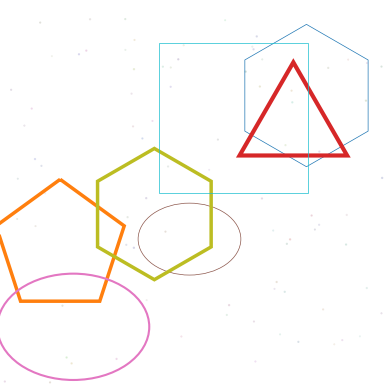[{"shape": "hexagon", "thickness": 0.5, "radius": 0.92, "center": [0.796, 0.752]}, {"shape": "pentagon", "thickness": 2.5, "radius": 0.87, "center": [0.156, 0.359]}, {"shape": "triangle", "thickness": 3, "radius": 0.81, "center": [0.762, 0.677]}, {"shape": "oval", "thickness": 0.5, "radius": 0.67, "center": [0.492, 0.379]}, {"shape": "oval", "thickness": 1.5, "radius": 0.99, "center": [0.19, 0.151]}, {"shape": "hexagon", "thickness": 2.5, "radius": 0.85, "center": [0.401, 0.444]}, {"shape": "square", "thickness": 0.5, "radius": 0.97, "center": [0.607, 0.694]}]